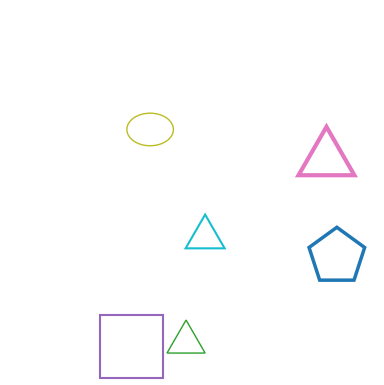[{"shape": "pentagon", "thickness": 2.5, "radius": 0.38, "center": [0.875, 0.334]}, {"shape": "triangle", "thickness": 1, "radius": 0.29, "center": [0.483, 0.112]}, {"shape": "square", "thickness": 1.5, "radius": 0.41, "center": [0.341, 0.101]}, {"shape": "triangle", "thickness": 3, "radius": 0.42, "center": [0.848, 0.587]}, {"shape": "oval", "thickness": 1, "radius": 0.3, "center": [0.39, 0.664]}, {"shape": "triangle", "thickness": 1.5, "radius": 0.29, "center": [0.533, 0.384]}]